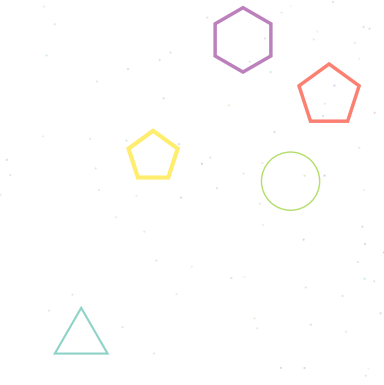[{"shape": "triangle", "thickness": 1.5, "radius": 0.4, "center": [0.211, 0.121]}, {"shape": "pentagon", "thickness": 2.5, "radius": 0.41, "center": [0.855, 0.752]}, {"shape": "circle", "thickness": 1, "radius": 0.38, "center": [0.755, 0.529]}, {"shape": "hexagon", "thickness": 2.5, "radius": 0.42, "center": [0.631, 0.896]}, {"shape": "pentagon", "thickness": 3, "radius": 0.34, "center": [0.398, 0.593]}]